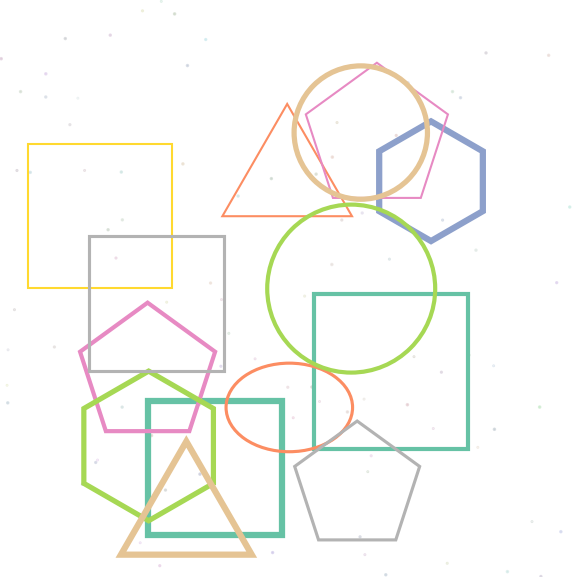[{"shape": "square", "thickness": 2, "radius": 0.67, "center": [0.677, 0.357]}, {"shape": "square", "thickness": 3, "radius": 0.58, "center": [0.373, 0.189]}, {"shape": "oval", "thickness": 1.5, "radius": 0.55, "center": [0.501, 0.294]}, {"shape": "triangle", "thickness": 1, "radius": 0.65, "center": [0.497, 0.69]}, {"shape": "hexagon", "thickness": 3, "radius": 0.52, "center": [0.746, 0.685]}, {"shape": "pentagon", "thickness": 2, "radius": 0.61, "center": [0.256, 0.352]}, {"shape": "pentagon", "thickness": 1, "radius": 0.65, "center": [0.653, 0.761]}, {"shape": "hexagon", "thickness": 2.5, "radius": 0.65, "center": [0.257, 0.227]}, {"shape": "circle", "thickness": 2, "radius": 0.73, "center": [0.608, 0.499]}, {"shape": "square", "thickness": 1, "radius": 0.62, "center": [0.173, 0.625]}, {"shape": "triangle", "thickness": 3, "radius": 0.65, "center": [0.323, 0.104]}, {"shape": "circle", "thickness": 2.5, "radius": 0.58, "center": [0.625, 0.77]}, {"shape": "square", "thickness": 1.5, "radius": 0.58, "center": [0.27, 0.474]}, {"shape": "pentagon", "thickness": 1.5, "radius": 0.57, "center": [0.618, 0.156]}]